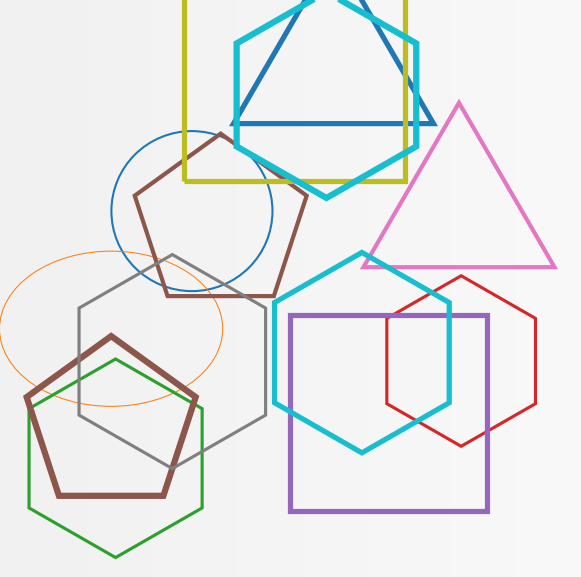[{"shape": "triangle", "thickness": 2.5, "radius": 0.99, "center": [0.574, 0.884]}, {"shape": "circle", "thickness": 1, "radius": 0.69, "center": [0.33, 0.634]}, {"shape": "oval", "thickness": 0.5, "radius": 0.96, "center": [0.191, 0.43]}, {"shape": "hexagon", "thickness": 1.5, "radius": 0.86, "center": [0.199, 0.206]}, {"shape": "hexagon", "thickness": 1.5, "radius": 0.74, "center": [0.793, 0.374]}, {"shape": "square", "thickness": 2.5, "radius": 0.85, "center": [0.668, 0.284]}, {"shape": "pentagon", "thickness": 2, "radius": 0.78, "center": [0.38, 0.612]}, {"shape": "pentagon", "thickness": 3, "radius": 0.76, "center": [0.191, 0.264]}, {"shape": "triangle", "thickness": 2, "radius": 0.95, "center": [0.79, 0.631]}, {"shape": "hexagon", "thickness": 1.5, "radius": 0.93, "center": [0.296, 0.373]}, {"shape": "square", "thickness": 2.5, "radius": 0.95, "center": [0.507, 0.876]}, {"shape": "hexagon", "thickness": 3, "radius": 0.89, "center": [0.562, 0.835]}, {"shape": "hexagon", "thickness": 2.5, "radius": 0.87, "center": [0.623, 0.388]}]